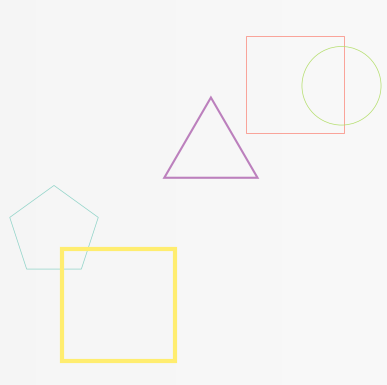[{"shape": "pentagon", "thickness": 0.5, "radius": 0.6, "center": [0.139, 0.398]}, {"shape": "square", "thickness": 0.5, "radius": 0.63, "center": [0.762, 0.78]}, {"shape": "circle", "thickness": 0.5, "radius": 0.51, "center": [0.881, 0.777]}, {"shape": "triangle", "thickness": 1.5, "radius": 0.69, "center": [0.544, 0.608]}, {"shape": "square", "thickness": 3, "radius": 0.73, "center": [0.305, 0.207]}]